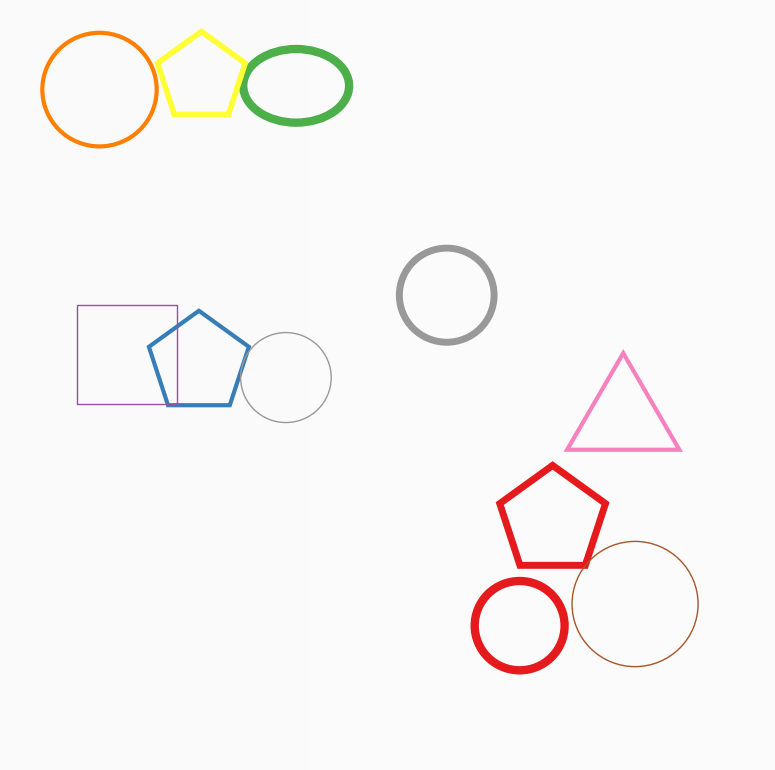[{"shape": "pentagon", "thickness": 2.5, "radius": 0.36, "center": [0.713, 0.324]}, {"shape": "circle", "thickness": 3, "radius": 0.29, "center": [0.671, 0.187]}, {"shape": "pentagon", "thickness": 1.5, "radius": 0.34, "center": [0.257, 0.529]}, {"shape": "oval", "thickness": 3, "radius": 0.34, "center": [0.382, 0.889]}, {"shape": "square", "thickness": 0.5, "radius": 0.32, "center": [0.164, 0.54]}, {"shape": "circle", "thickness": 1.5, "radius": 0.37, "center": [0.128, 0.884]}, {"shape": "pentagon", "thickness": 2, "radius": 0.3, "center": [0.26, 0.9]}, {"shape": "circle", "thickness": 0.5, "radius": 0.41, "center": [0.819, 0.216]}, {"shape": "triangle", "thickness": 1.5, "radius": 0.42, "center": [0.804, 0.458]}, {"shape": "circle", "thickness": 2.5, "radius": 0.31, "center": [0.576, 0.617]}, {"shape": "circle", "thickness": 0.5, "radius": 0.29, "center": [0.369, 0.51]}]